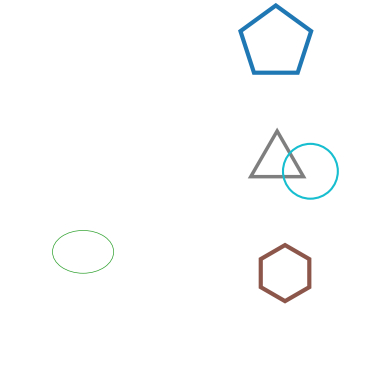[{"shape": "pentagon", "thickness": 3, "radius": 0.48, "center": [0.716, 0.889]}, {"shape": "oval", "thickness": 0.5, "radius": 0.4, "center": [0.216, 0.346]}, {"shape": "hexagon", "thickness": 3, "radius": 0.36, "center": [0.74, 0.291]}, {"shape": "triangle", "thickness": 2.5, "radius": 0.4, "center": [0.72, 0.581]}, {"shape": "circle", "thickness": 1.5, "radius": 0.36, "center": [0.806, 0.555]}]